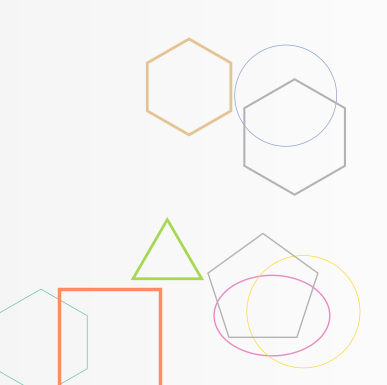[{"shape": "hexagon", "thickness": 0.5, "radius": 0.69, "center": [0.106, 0.111]}, {"shape": "square", "thickness": 2.5, "radius": 0.65, "center": [0.282, 0.119]}, {"shape": "circle", "thickness": 0.5, "radius": 0.66, "center": [0.737, 0.751]}, {"shape": "oval", "thickness": 1, "radius": 0.75, "center": [0.702, 0.18]}, {"shape": "triangle", "thickness": 2, "radius": 0.51, "center": [0.432, 0.327]}, {"shape": "circle", "thickness": 0.5, "radius": 0.73, "center": [0.783, 0.19]}, {"shape": "hexagon", "thickness": 2, "radius": 0.62, "center": [0.488, 0.774]}, {"shape": "pentagon", "thickness": 1, "radius": 0.75, "center": [0.679, 0.244]}, {"shape": "hexagon", "thickness": 1.5, "radius": 0.75, "center": [0.76, 0.644]}]